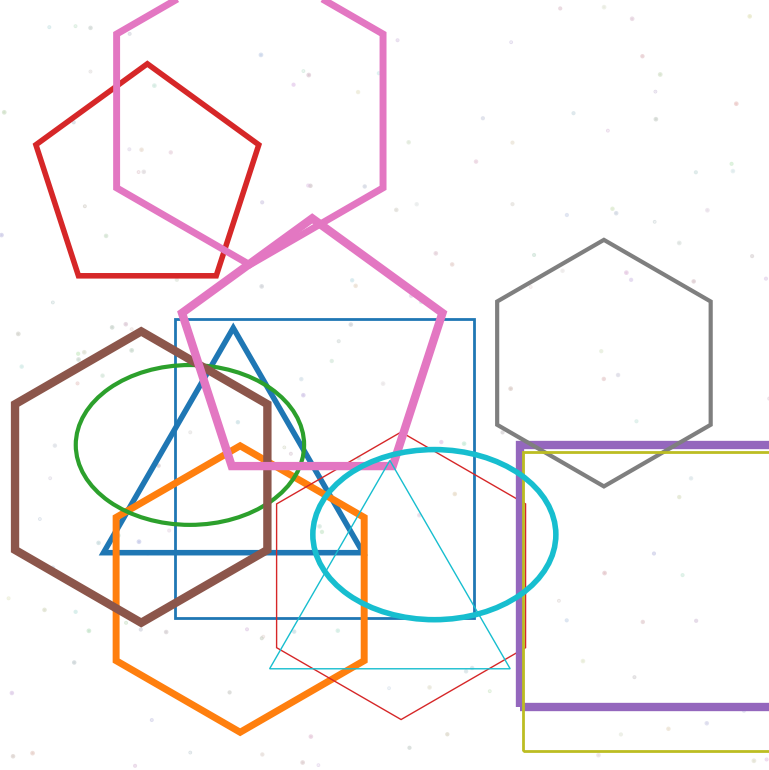[{"shape": "triangle", "thickness": 2, "radius": 0.97, "center": [0.303, 0.379]}, {"shape": "square", "thickness": 1, "radius": 0.97, "center": [0.421, 0.392]}, {"shape": "hexagon", "thickness": 2.5, "radius": 0.93, "center": [0.312, 0.235]}, {"shape": "oval", "thickness": 1.5, "radius": 0.74, "center": [0.247, 0.422]}, {"shape": "pentagon", "thickness": 2, "radius": 0.76, "center": [0.191, 0.765]}, {"shape": "hexagon", "thickness": 0.5, "radius": 0.93, "center": [0.521, 0.252]}, {"shape": "square", "thickness": 3, "radius": 0.85, "center": [0.846, 0.252]}, {"shape": "hexagon", "thickness": 3, "radius": 0.95, "center": [0.183, 0.38]}, {"shape": "pentagon", "thickness": 3, "radius": 0.89, "center": [0.405, 0.539]}, {"shape": "hexagon", "thickness": 2.5, "radius": 1.0, "center": [0.324, 0.856]}, {"shape": "hexagon", "thickness": 1.5, "radius": 0.8, "center": [0.784, 0.528]}, {"shape": "square", "thickness": 1, "radius": 0.97, "center": [0.873, 0.219]}, {"shape": "triangle", "thickness": 0.5, "radius": 0.9, "center": [0.506, 0.222]}, {"shape": "oval", "thickness": 2, "radius": 0.79, "center": [0.564, 0.306]}]